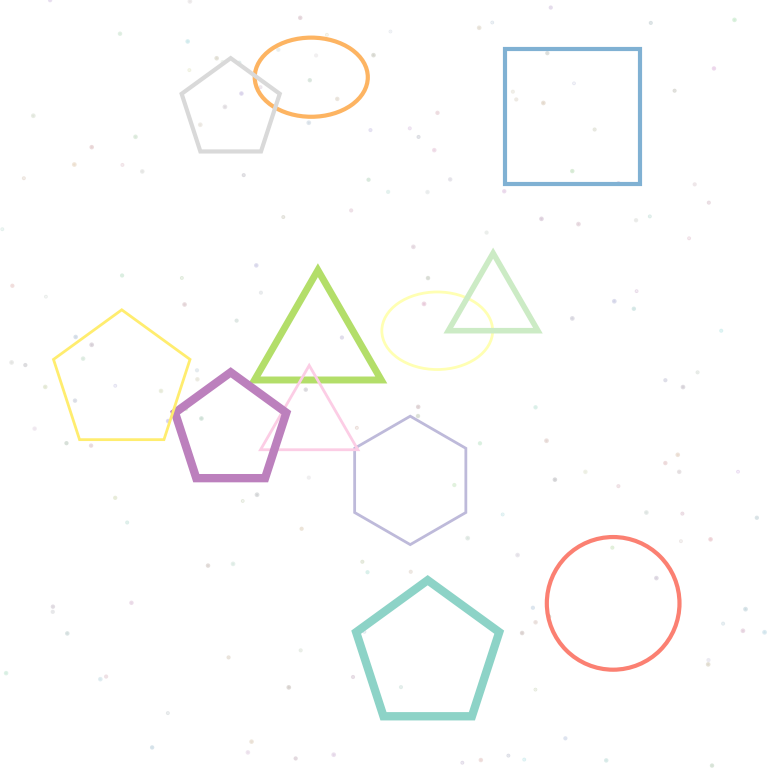[{"shape": "pentagon", "thickness": 3, "radius": 0.49, "center": [0.555, 0.149]}, {"shape": "oval", "thickness": 1, "radius": 0.36, "center": [0.568, 0.57]}, {"shape": "hexagon", "thickness": 1, "radius": 0.42, "center": [0.533, 0.376]}, {"shape": "circle", "thickness": 1.5, "radius": 0.43, "center": [0.796, 0.216]}, {"shape": "square", "thickness": 1.5, "radius": 0.44, "center": [0.744, 0.848]}, {"shape": "oval", "thickness": 1.5, "radius": 0.37, "center": [0.404, 0.9]}, {"shape": "triangle", "thickness": 2.5, "radius": 0.48, "center": [0.413, 0.554]}, {"shape": "triangle", "thickness": 1, "radius": 0.36, "center": [0.402, 0.452]}, {"shape": "pentagon", "thickness": 1.5, "radius": 0.33, "center": [0.3, 0.857]}, {"shape": "pentagon", "thickness": 3, "radius": 0.38, "center": [0.3, 0.44]}, {"shape": "triangle", "thickness": 2, "radius": 0.34, "center": [0.64, 0.604]}, {"shape": "pentagon", "thickness": 1, "radius": 0.47, "center": [0.158, 0.504]}]